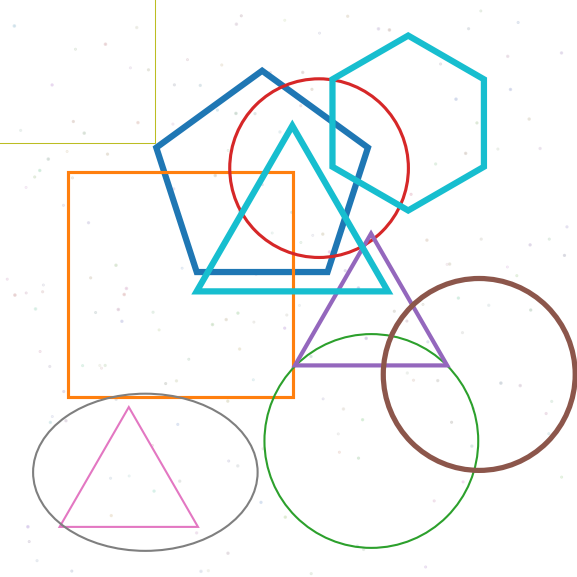[{"shape": "pentagon", "thickness": 3, "radius": 0.96, "center": [0.454, 0.684]}, {"shape": "square", "thickness": 1.5, "radius": 0.97, "center": [0.312, 0.506]}, {"shape": "circle", "thickness": 1, "radius": 0.93, "center": [0.643, 0.236]}, {"shape": "circle", "thickness": 1.5, "radius": 0.77, "center": [0.553, 0.708]}, {"shape": "triangle", "thickness": 2, "radius": 0.76, "center": [0.642, 0.442]}, {"shape": "circle", "thickness": 2.5, "radius": 0.83, "center": [0.83, 0.351]}, {"shape": "triangle", "thickness": 1, "radius": 0.69, "center": [0.223, 0.156]}, {"shape": "oval", "thickness": 1, "radius": 0.97, "center": [0.252, 0.181]}, {"shape": "square", "thickness": 0.5, "radius": 0.7, "center": [0.129, 0.891]}, {"shape": "hexagon", "thickness": 3, "radius": 0.76, "center": [0.707, 0.786]}, {"shape": "triangle", "thickness": 3, "radius": 0.96, "center": [0.506, 0.59]}]